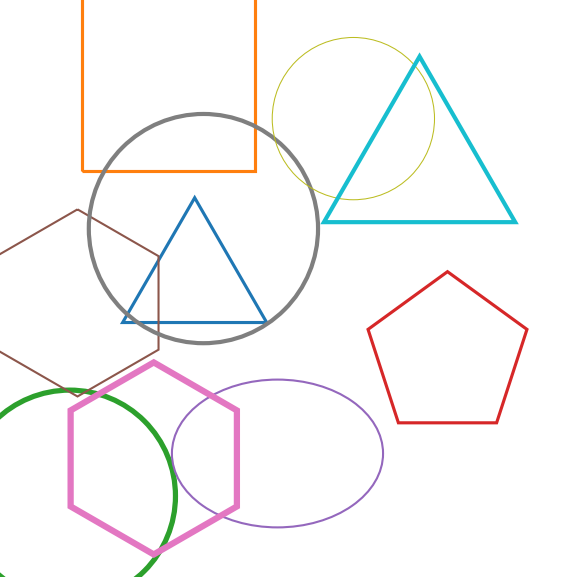[{"shape": "triangle", "thickness": 1.5, "radius": 0.72, "center": [0.337, 0.513]}, {"shape": "square", "thickness": 1.5, "radius": 0.75, "center": [0.291, 0.852]}, {"shape": "circle", "thickness": 2.5, "radius": 0.92, "center": [0.121, 0.14]}, {"shape": "pentagon", "thickness": 1.5, "radius": 0.72, "center": [0.775, 0.384]}, {"shape": "oval", "thickness": 1, "radius": 0.91, "center": [0.48, 0.214]}, {"shape": "hexagon", "thickness": 1, "radius": 0.81, "center": [0.134, 0.475]}, {"shape": "hexagon", "thickness": 3, "radius": 0.83, "center": [0.266, 0.205]}, {"shape": "circle", "thickness": 2, "radius": 0.99, "center": [0.352, 0.603]}, {"shape": "circle", "thickness": 0.5, "radius": 0.7, "center": [0.612, 0.794]}, {"shape": "triangle", "thickness": 2, "radius": 0.96, "center": [0.727, 0.71]}]